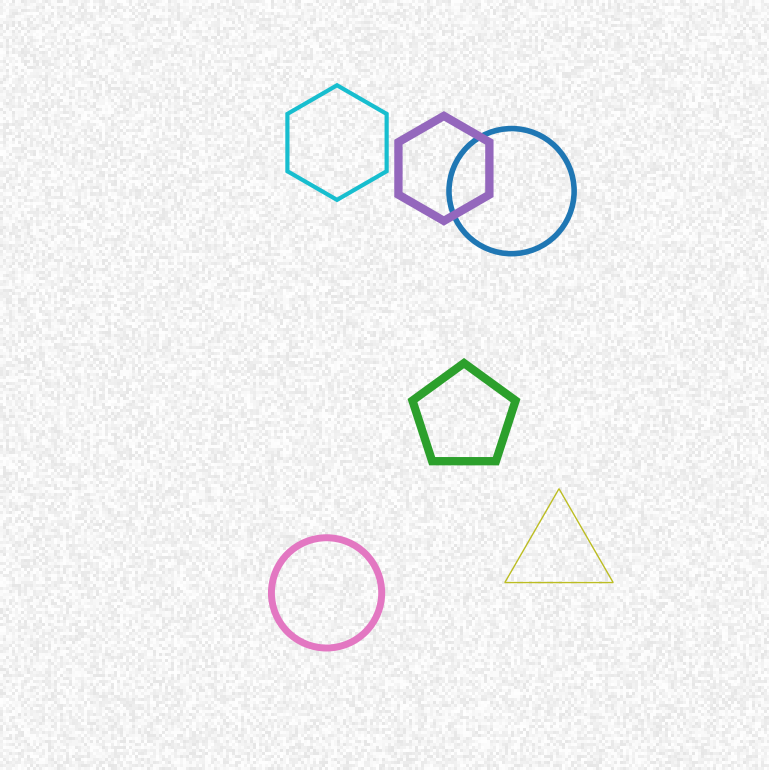[{"shape": "circle", "thickness": 2, "radius": 0.41, "center": [0.664, 0.752]}, {"shape": "pentagon", "thickness": 3, "radius": 0.35, "center": [0.603, 0.458]}, {"shape": "hexagon", "thickness": 3, "radius": 0.34, "center": [0.577, 0.781]}, {"shape": "circle", "thickness": 2.5, "radius": 0.36, "center": [0.424, 0.23]}, {"shape": "triangle", "thickness": 0.5, "radius": 0.41, "center": [0.726, 0.284]}, {"shape": "hexagon", "thickness": 1.5, "radius": 0.37, "center": [0.438, 0.815]}]